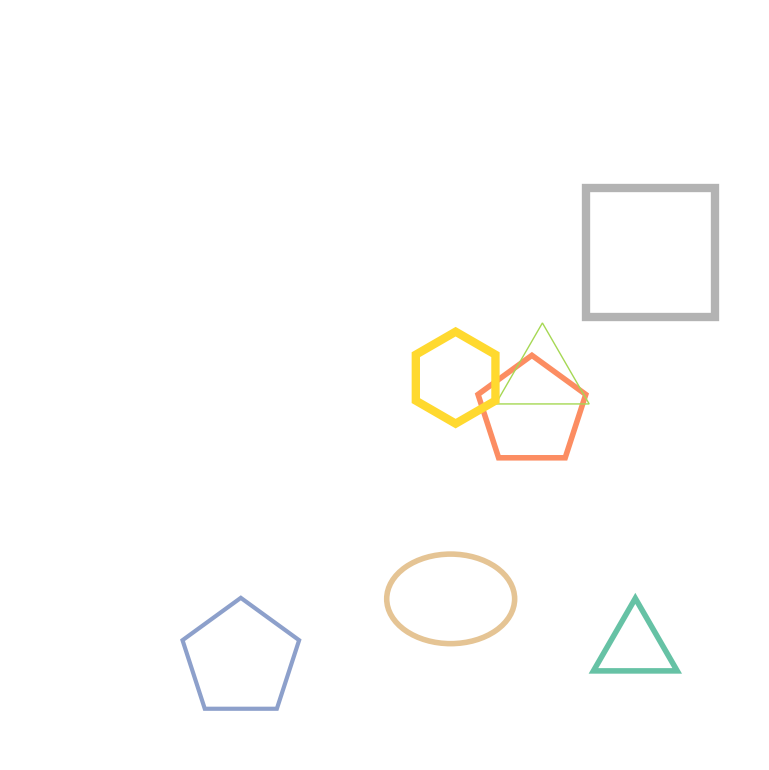[{"shape": "triangle", "thickness": 2, "radius": 0.31, "center": [0.825, 0.16]}, {"shape": "pentagon", "thickness": 2, "radius": 0.37, "center": [0.691, 0.465]}, {"shape": "pentagon", "thickness": 1.5, "radius": 0.4, "center": [0.313, 0.144]}, {"shape": "triangle", "thickness": 0.5, "radius": 0.35, "center": [0.704, 0.51]}, {"shape": "hexagon", "thickness": 3, "radius": 0.3, "center": [0.592, 0.51]}, {"shape": "oval", "thickness": 2, "radius": 0.42, "center": [0.585, 0.222]}, {"shape": "square", "thickness": 3, "radius": 0.42, "center": [0.845, 0.672]}]